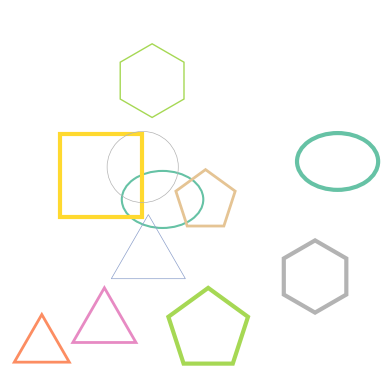[{"shape": "oval", "thickness": 3, "radius": 0.53, "center": [0.877, 0.581]}, {"shape": "oval", "thickness": 1.5, "radius": 0.53, "center": [0.422, 0.482]}, {"shape": "triangle", "thickness": 2, "radius": 0.41, "center": [0.109, 0.101]}, {"shape": "triangle", "thickness": 0.5, "radius": 0.56, "center": [0.385, 0.332]}, {"shape": "triangle", "thickness": 2, "radius": 0.47, "center": [0.271, 0.158]}, {"shape": "hexagon", "thickness": 1, "radius": 0.48, "center": [0.395, 0.791]}, {"shape": "pentagon", "thickness": 3, "radius": 0.54, "center": [0.541, 0.143]}, {"shape": "square", "thickness": 3, "radius": 0.53, "center": [0.261, 0.544]}, {"shape": "pentagon", "thickness": 2, "radius": 0.41, "center": [0.534, 0.478]}, {"shape": "circle", "thickness": 0.5, "radius": 0.46, "center": [0.371, 0.566]}, {"shape": "hexagon", "thickness": 3, "radius": 0.47, "center": [0.818, 0.282]}]